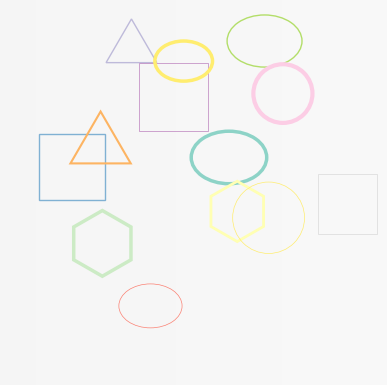[{"shape": "oval", "thickness": 2.5, "radius": 0.49, "center": [0.591, 0.591]}, {"shape": "hexagon", "thickness": 2, "radius": 0.39, "center": [0.612, 0.451]}, {"shape": "triangle", "thickness": 1, "radius": 0.38, "center": [0.339, 0.875]}, {"shape": "oval", "thickness": 0.5, "radius": 0.41, "center": [0.388, 0.205]}, {"shape": "square", "thickness": 1, "radius": 0.42, "center": [0.186, 0.566]}, {"shape": "triangle", "thickness": 1.5, "radius": 0.45, "center": [0.26, 0.62]}, {"shape": "oval", "thickness": 1, "radius": 0.48, "center": [0.683, 0.893]}, {"shape": "circle", "thickness": 3, "radius": 0.38, "center": [0.73, 0.757]}, {"shape": "square", "thickness": 0.5, "radius": 0.38, "center": [0.897, 0.47]}, {"shape": "square", "thickness": 0.5, "radius": 0.44, "center": [0.449, 0.748]}, {"shape": "hexagon", "thickness": 2.5, "radius": 0.43, "center": [0.264, 0.368]}, {"shape": "oval", "thickness": 2.5, "radius": 0.37, "center": [0.474, 0.841]}, {"shape": "circle", "thickness": 0.5, "radius": 0.46, "center": [0.693, 0.434]}]